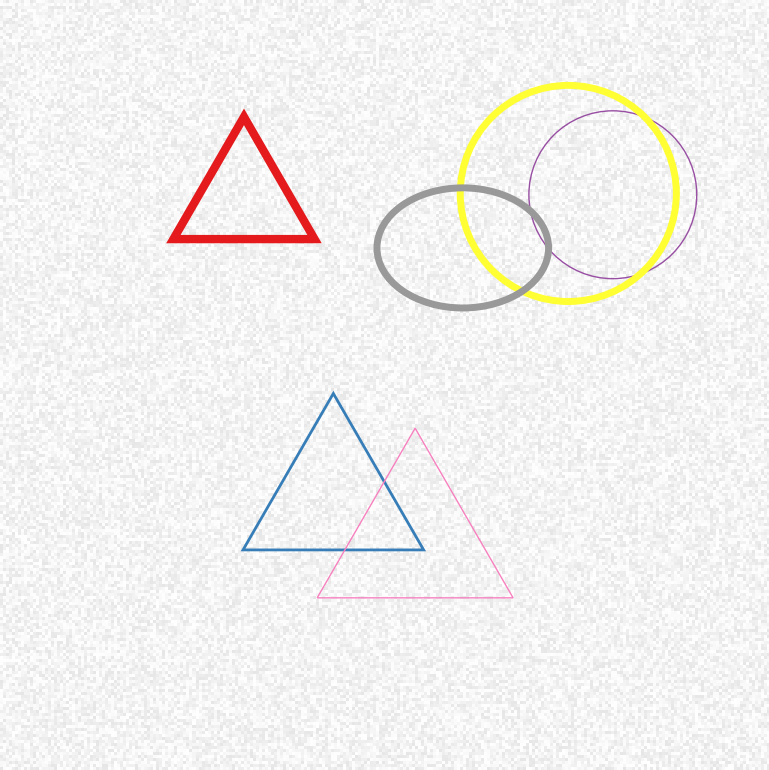[{"shape": "triangle", "thickness": 3, "radius": 0.53, "center": [0.317, 0.742]}, {"shape": "triangle", "thickness": 1, "radius": 0.68, "center": [0.433, 0.354]}, {"shape": "circle", "thickness": 0.5, "radius": 0.55, "center": [0.796, 0.747]}, {"shape": "circle", "thickness": 2.5, "radius": 0.7, "center": [0.738, 0.749]}, {"shape": "triangle", "thickness": 0.5, "radius": 0.73, "center": [0.539, 0.297]}, {"shape": "oval", "thickness": 2.5, "radius": 0.56, "center": [0.601, 0.678]}]